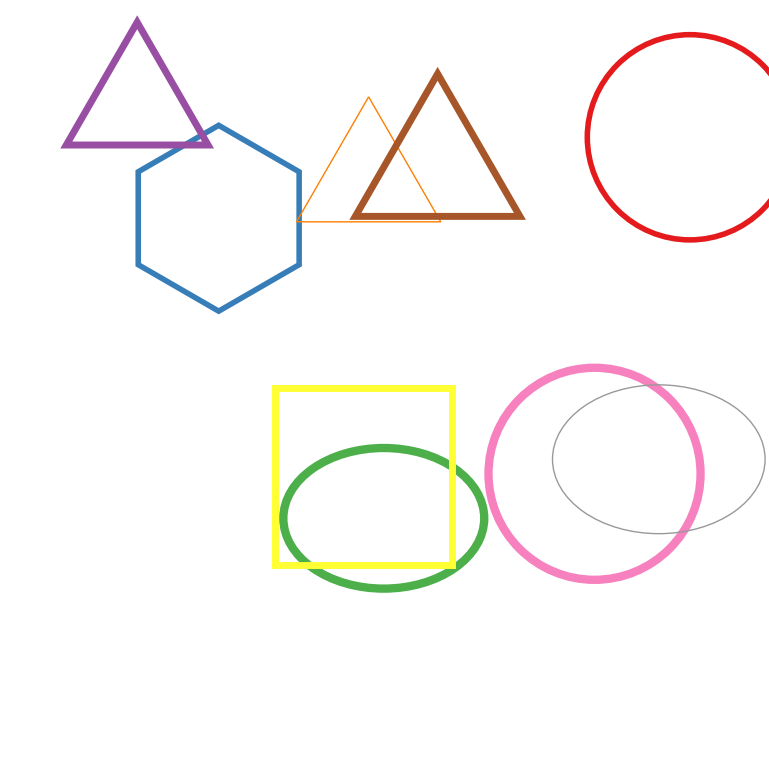[{"shape": "circle", "thickness": 2, "radius": 0.67, "center": [0.896, 0.822]}, {"shape": "hexagon", "thickness": 2, "radius": 0.6, "center": [0.284, 0.717]}, {"shape": "oval", "thickness": 3, "radius": 0.65, "center": [0.498, 0.327]}, {"shape": "triangle", "thickness": 2.5, "radius": 0.53, "center": [0.178, 0.865]}, {"shape": "triangle", "thickness": 0.5, "radius": 0.54, "center": [0.479, 0.766]}, {"shape": "square", "thickness": 2.5, "radius": 0.58, "center": [0.472, 0.381]}, {"shape": "triangle", "thickness": 2.5, "radius": 0.62, "center": [0.568, 0.781]}, {"shape": "circle", "thickness": 3, "radius": 0.69, "center": [0.772, 0.385]}, {"shape": "oval", "thickness": 0.5, "radius": 0.69, "center": [0.856, 0.404]}]